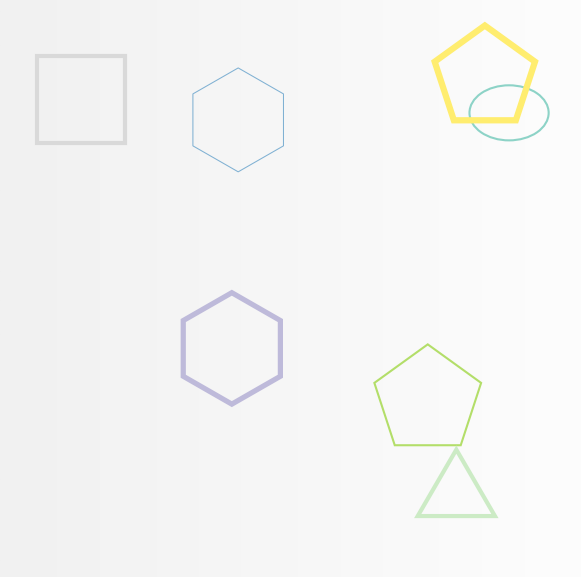[{"shape": "oval", "thickness": 1, "radius": 0.34, "center": [0.876, 0.804]}, {"shape": "hexagon", "thickness": 2.5, "radius": 0.48, "center": [0.399, 0.396]}, {"shape": "hexagon", "thickness": 0.5, "radius": 0.45, "center": [0.41, 0.792]}, {"shape": "pentagon", "thickness": 1, "radius": 0.48, "center": [0.736, 0.306]}, {"shape": "square", "thickness": 2, "radius": 0.38, "center": [0.14, 0.827]}, {"shape": "triangle", "thickness": 2, "radius": 0.38, "center": [0.785, 0.144]}, {"shape": "pentagon", "thickness": 3, "radius": 0.45, "center": [0.834, 0.864]}]